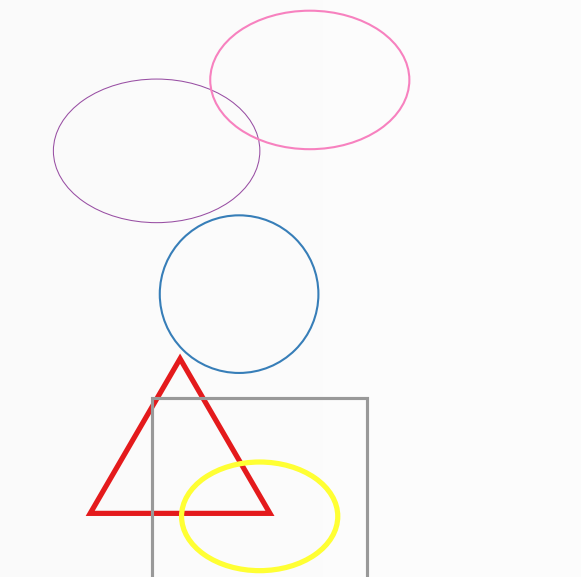[{"shape": "triangle", "thickness": 2.5, "radius": 0.89, "center": [0.31, 0.199]}, {"shape": "circle", "thickness": 1, "radius": 0.68, "center": [0.411, 0.49]}, {"shape": "oval", "thickness": 0.5, "radius": 0.89, "center": [0.269, 0.738]}, {"shape": "oval", "thickness": 2.5, "radius": 0.67, "center": [0.447, 0.105]}, {"shape": "oval", "thickness": 1, "radius": 0.86, "center": [0.533, 0.861]}, {"shape": "square", "thickness": 1.5, "radius": 0.92, "center": [0.446, 0.125]}]